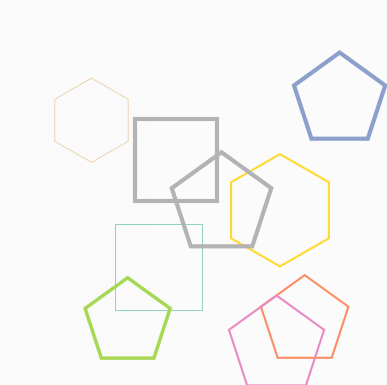[{"shape": "square", "thickness": 0.5, "radius": 0.56, "center": [0.409, 0.307]}, {"shape": "pentagon", "thickness": 1.5, "radius": 0.59, "center": [0.786, 0.167]}, {"shape": "pentagon", "thickness": 3, "radius": 0.62, "center": [0.876, 0.74]}, {"shape": "pentagon", "thickness": 1.5, "radius": 0.65, "center": [0.714, 0.103]}, {"shape": "pentagon", "thickness": 2.5, "radius": 0.58, "center": [0.329, 0.163]}, {"shape": "hexagon", "thickness": 1.5, "radius": 0.73, "center": [0.723, 0.454]}, {"shape": "hexagon", "thickness": 0.5, "radius": 0.55, "center": [0.236, 0.688]}, {"shape": "square", "thickness": 3, "radius": 0.53, "center": [0.453, 0.584]}, {"shape": "pentagon", "thickness": 3, "radius": 0.68, "center": [0.572, 0.469]}]